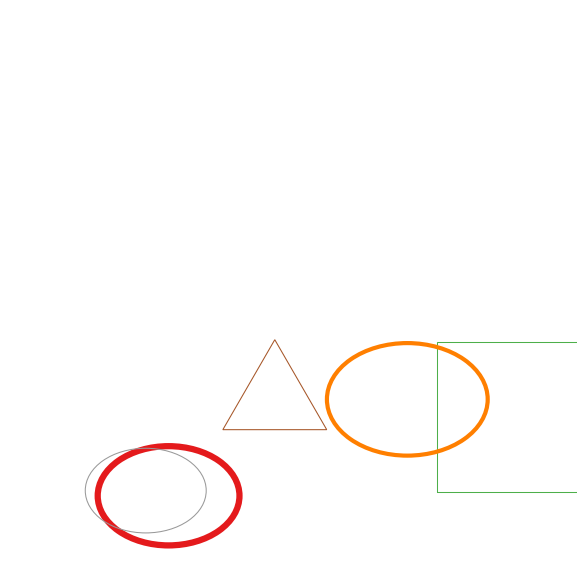[{"shape": "oval", "thickness": 3, "radius": 0.61, "center": [0.292, 0.141]}, {"shape": "square", "thickness": 0.5, "radius": 0.65, "center": [0.887, 0.278]}, {"shape": "oval", "thickness": 2, "radius": 0.7, "center": [0.705, 0.308]}, {"shape": "triangle", "thickness": 0.5, "radius": 0.52, "center": [0.476, 0.307]}, {"shape": "oval", "thickness": 0.5, "radius": 0.52, "center": [0.252, 0.15]}]